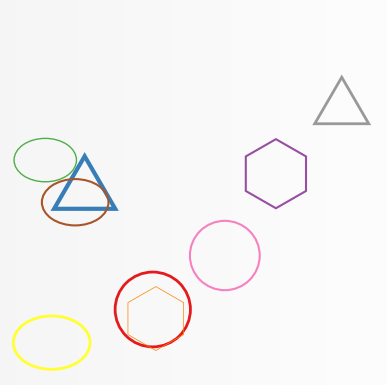[{"shape": "circle", "thickness": 2, "radius": 0.49, "center": [0.394, 0.196]}, {"shape": "triangle", "thickness": 3, "radius": 0.46, "center": [0.218, 0.503]}, {"shape": "oval", "thickness": 1, "radius": 0.4, "center": [0.117, 0.584]}, {"shape": "hexagon", "thickness": 1.5, "radius": 0.45, "center": [0.712, 0.549]}, {"shape": "hexagon", "thickness": 0.5, "radius": 0.42, "center": [0.402, 0.173]}, {"shape": "oval", "thickness": 2, "radius": 0.5, "center": [0.133, 0.11]}, {"shape": "oval", "thickness": 1.5, "radius": 0.43, "center": [0.194, 0.475]}, {"shape": "circle", "thickness": 1.5, "radius": 0.45, "center": [0.58, 0.336]}, {"shape": "triangle", "thickness": 2, "radius": 0.4, "center": [0.882, 0.719]}]